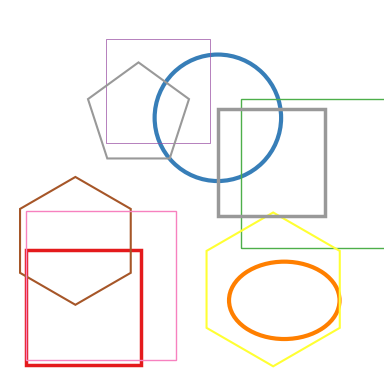[{"shape": "square", "thickness": 2.5, "radius": 0.75, "center": [0.217, 0.202]}, {"shape": "circle", "thickness": 3, "radius": 0.82, "center": [0.566, 0.694]}, {"shape": "square", "thickness": 1, "radius": 0.96, "center": [0.819, 0.549]}, {"shape": "square", "thickness": 0.5, "radius": 0.67, "center": [0.41, 0.764]}, {"shape": "oval", "thickness": 3, "radius": 0.72, "center": [0.738, 0.22]}, {"shape": "hexagon", "thickness": 1.5, "radius": 1.0, "center": [0.71, 0.248]}, {"shape": "hexagon", "thickness": 1.5, "radius": 0.83, "center": [0.196, 0.374]}, {"shape": "square", "thickness": 1, "radius": 0.97, "center": [0.262, 0.258]}, {"shape": "square", "thickness": 2.5, "radius": 0.7, "center": [0.706, 0.577]}, {"shape": "pentagon", "thickness": 1.5, "radius": 0.69, "center": [0.36, 0.7]}]